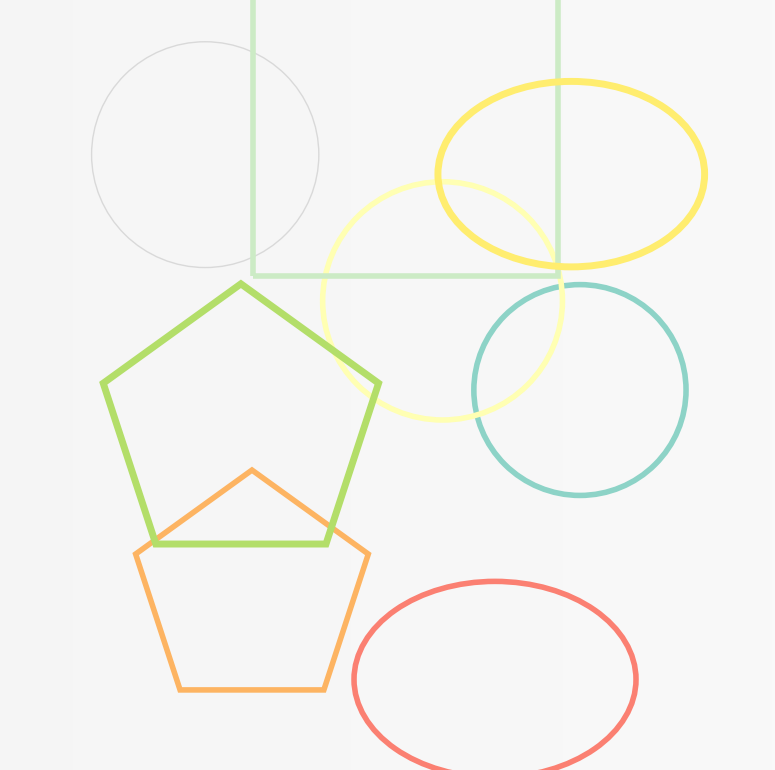[{"shape": "circle", "thickness": 2, "radius": 0.68, "center": [0.748, 0.493]}, {"shape": "circle", "thickness": 2, "radius": 0.77, "center": [0.571, 0.609]}, {"shape": "oval", "thickness": 2, "radius": 0.91, "center": [0.639, 0.118]}, {"shape": "pentagon", "thickness": 2, "radius": 0.79, "center": [0.325, 0.232]}, {"shape": "pentagon", "thickness": 2.5, "radius": 0.93, "center": [0.311, 0.445]}, {"shape": "circle", "thickness": 0.5, "radius": 0.73, "center": [0.265, 0.799]}, {"shape": "square", "thickness": 2, "radius": 0.98, "center": [0.523, 0.838]}, {"shape": "oval", "thickness": 2.5, "radius": 0.86, "center": [0.737, 0.774]}]